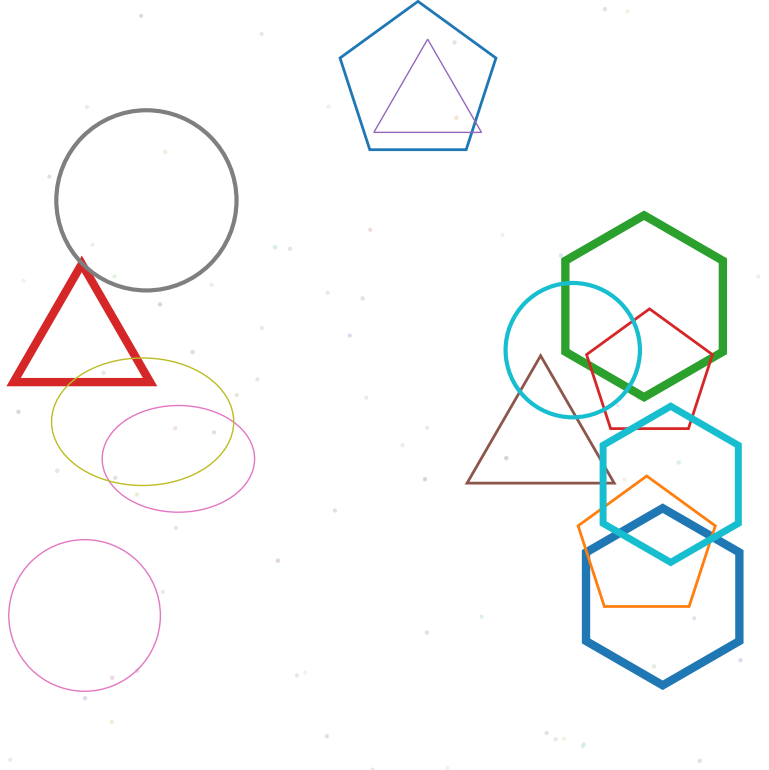[{"shape": "pentagon", "thickness": 1, "radius": 0.53, "center": [0.543, 0.892]}, {"shape": "hexagon", "thickness": 3, "radius": 0.57, "center": [0.861, 0.225]}, {"shape": "pentagon", "thickness": 1, "radius": 0.47, "center": [0.84, 0.288]}, {"shape": "hexagon", "thickness": 3, "radius": 0.59, "center": [0.837, 0.602]}, {"shape": "pentagon", "thickness": 1, "radius": 0.43, "center": [0.844, 0.513]}, {"shape": "triangle", "thickness": 3, "radius": 0.51, "center": [0.106, 0.555]}, {"shape": "triangle", "thickness": 0.5, "radius": 0.4, "center": [0.555, 0.868]}, {"shape": "triangle", "thickness": 1, "radius": 0.55, "center": [0.702, 0.428]}, {"shape": "circle", "thickness": 0.5, "radius": 0.49, "center": [0.11, 0.201]}, {"shape": "oval", "thickness": 0.5, "radius": 0.49, "center": [0.232, 0.404]}, {"shape": "circle", "thickness": 1.5, "radius": 0.59, "center": [0.19, 0.74]}, {"shape": "oval", "thickness": 0.5, "radius": 0.59, "center": [0.185, 0.452]}, {"shape": "circle", "thickness": 1.5, "radius": 0.44, "center": [0.744, 0.545]}, {"shape": "hexagon", "thickness": 2.5, "radius": 0.51, "center": [0.871, 0.371]}]